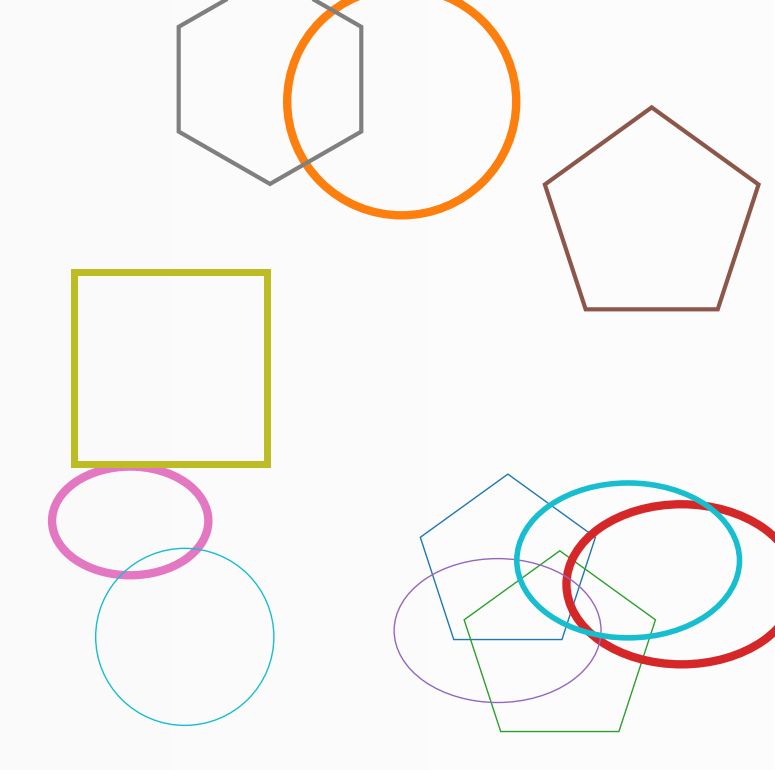[{"shape": "pentagon", "thickness": 0.5, "radius": 0.59, "center": [0.655, 0.266]}, {"shape": "circle", "thickness": 3, "radius": 0.74, "center": [0.518, 0.868]}, {"shape": "pentagon", "thickness": 0.5, "radius": 0.65, "center": [0.722, 0.155]}, {"shape": "oval", "thickness": 3, "radius": 0.74, "center": [0.879, 0.241]}, {"shape": "oval", "thickness": 0.5, "radius": 0.67, "center": [0.642, 0.181]}, {"shape": "pentagon", "thickness": 1.5, "radius": 0.72, "center": [0.841, 0.716]}, {"shape": "oval", "thickness": 3, "radius": 0.5, "center": [0.168, 0.323]}, {"shape": "hexagon", "thickness": 1.5, "radius": 0.68, "center": [0.348, 0.897]}, {"shape": "square", "thickness": 2.5, "radius": 0.62, "center": [0.22, 0.522]}, {"shape": "circle", "thickness": 0.5, "radius": 0.57, "center": [0.238, 0.173]}, {"shape": "oval", "thickness": 2, "radius": 0.72, "center": [0.811, 0.272]}]